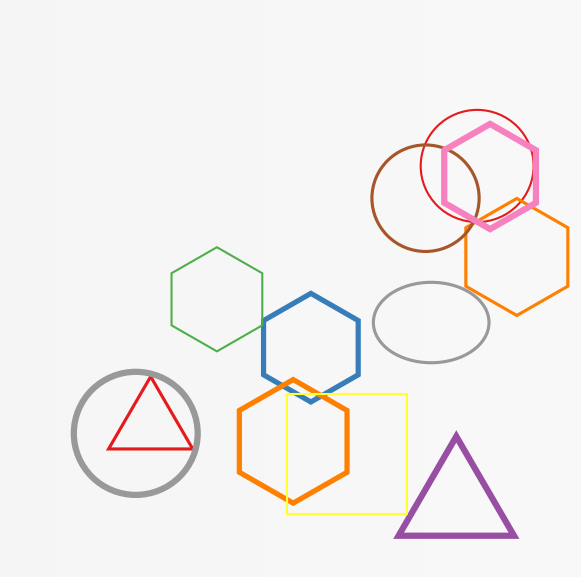[{"shape": "circle", "thickness": 1, "radius": 0.49, "center": [0.821, 0.712]}, {"shape": "triangle", "thickness": 1.5, "radius": 0.42, "center": [0.259, 0.264]}, {"shape": "hexagon", "thickness": 2.5, "radius": 0.47, "center": [0.535, 0.397]}, {"shape": "hexagon", "thickness": 1, "radius": 0.45, "center": [0.373, 0.481]}, {"shape": "triangle", "thickness": 3, "radius": 0.57, "center": [0.785, 0.129]}, {"shape": "hexagon", "thickness": 1.5, "radius": 0.51, "center": [0.889, 0.554]}, {"shape": "hexagon", "thickness": 2.5, "radius": 0.53, "center": [0.504, 0.235]}, {"shape": "square", "thickness": 1, "radius": 0.52, "center": [0.597, 0.213]}, {"shape": "circle", "thickness": 1.5, "radius": 0.46, "center": [0.732, 0.656]}, {"shape": "hexagon", "thickness": 3, "radius": 0.46, "center": [0.843, 0.694]}, {"shape": "oval", "thickness": 1.5, "radius": 0.5, "center": [0.742, 0.441]}, {"shape": "circle", "thickness": 3, "radius": 0.53, "center": [0.234, 0.249]}]